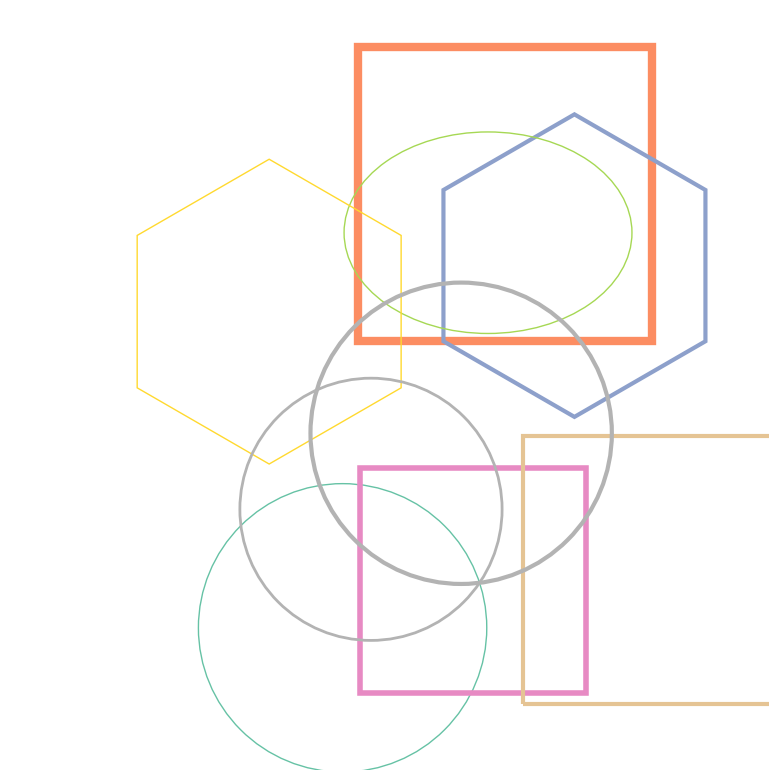[{"shape": "circle", "thickness": 0.5, "radius": 0.94, "center": [0.445, 0.185]}, {"shape": "square", "thickness": 3, "radius": 0.95, "center": [0.656, 0.749]}, {"shape": "hexagon", "thickness": 1.5, "radius": 0.98, "center": [0.746, 0.655]}, {"shape": "square", "thickness": 2, "radius": 0.73, "center": [0.614, 0.246]}, {"shape": "oval", "thickness": 0.5, "radius": 0.93, "center": [0.634, 0.698]}, {"shape": "hexagon", "thickness": 0.5, "radius": 0.99, "center": [0.35, 0.595]}, {"shape": "square", "thickness": 1.5, "radius": 0.87, "center": [0.853, 0.259]}, {"shape": "circle", "thickness": 1.5, "radius": 0.98, "center": [0.599, 0.437]}, {"shape": "circle", "thickness": 1, "radius": 0.85, "center": [0.482, 0.339]}]